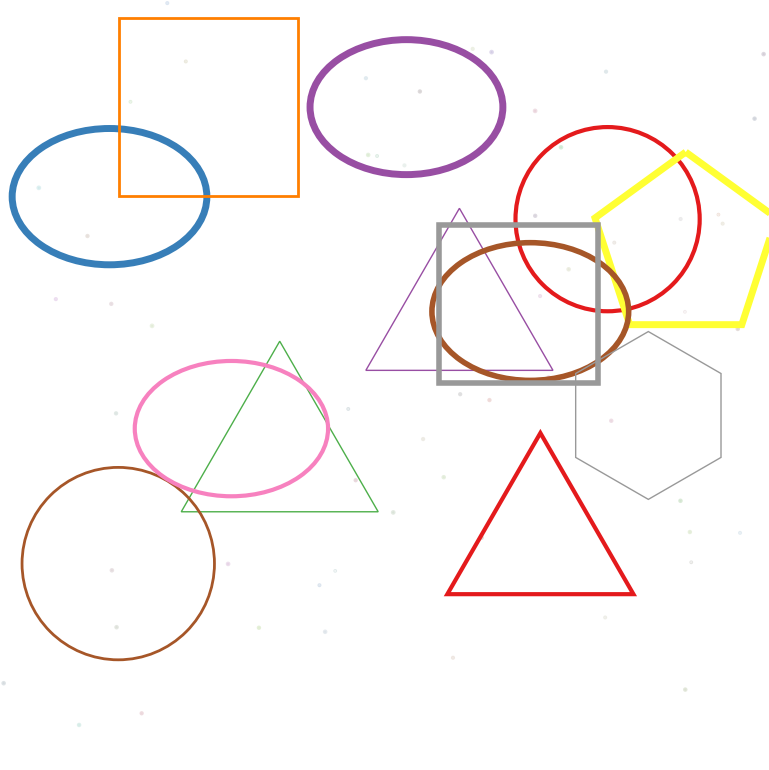[{"shape": "circle", "thickness": 1.5, "radius": 0.6, "center": [0.789, 0.715]}, {"shape": "triangle", "thickness": 1.5, "radius": 0.7, "center": [0.702, 0.298]}, {"shape": "oval", "thickness": 2.5, "radius": 0.63, "center": [0.142, 0.745]}, {"shape": "triangle", "thickness": 0.5, "radius": 0.74, "center": [0.363, 0.409]}, {"shape": "oval", "thickness": 2.5, "radius": 0.63, "center": [0.528, 0.861]}, {"shape": "triangle", "thickness": 0.5, "radius": 0.7, "center": [0.597, 0.589]}, {"shape": "square", "thickness": 1, "radius": 0.58, "center": [0.271, 0.861]}, {"shape": "pentagon", "thickness": 2.5, "radius": 0.62, "center": [0.891, 0.679]}, {"shape": "oval", "thickness": 2, "radius": 0.64, "center": [0.689, 0.595]}, {"shape": "circle", "thickness": 1, "radius": 0.62, "center": [0.154, 0.268]}, {"shape": "oval", "thickness": 1.5, "radius": 0.63, "center": [0.301, 0.443]}, {"shape": "hexagon", "thickness": 0.5, "radius": 0.54, "center": [0.842, 0.46]}, {"shape": "square", "thickness": 2, "radius": 0.52, "center": [0.673, 0.605]}]